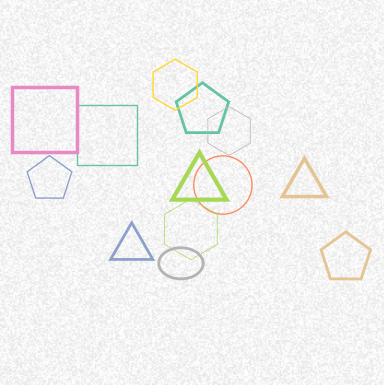[{"shape": "square", "thickness": 1, "radius": 0.39, "center": [0.277, 0.65]}, {"shape": "pentagon", "thickness": 2, "radius": 0.36, "center": [0.526, 0.713]}, {"shape": "circle", "thickness": 1, "radius": 0.38, "center": [0.579, 0.519]}, {"shape": "triangle", "thickness": 2, "radius": 0.32, "center": [0.342, 0.358]}, {"shape": "pentagon", "thickness": 1, "radius": 0.31, "center": [0.129, 0.535]}, {"shape": "square", "thickness": 2.5, "radius": 0.42, "center": [0.116, 0.69]}, {"shape": "hexagon", "thickness": 0.5, "radius": 0.39, "center": [0.496, 0.404]}, {"shape": "triangle", "thickness": 3, "radius": 0.41, "center": [0.518, 0.522]}, {"shape": "hexagon", "thickness": 1, "radius": 0.33, "center": [0.455, 0.78]}, {"shape": "pentagon", "thickness": 2, "radius": 0.34, "center": [0.898, 0.33]}, {"shape": "triangle", "thickness": 2.5, "radius": 0.33, "center": [0.791, 0.523]}, {"shape": "oval", "thickness": 2, "radius": 0.29, "center": [0.47, 0.316]}, {"shape": "hexagon", "thickness": 0.5, "radius": 0.32, "center": [0.595, 0.66]}]